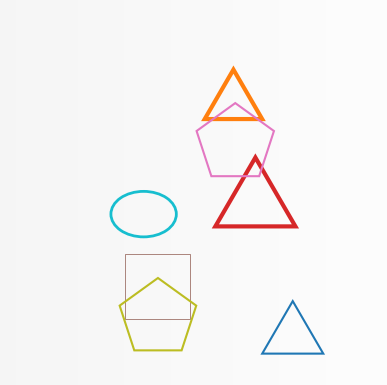[{"shape": "triangle", "thickness": 1.5, "radius": 0.45, "center": [0.755, 0.127]}, {"shape": "triangle", "thickness": 3, "radius": 0.43, "center": [0.602, 0.734]}, {"shape": "triangle", "thickness": 3, "radius": 0.6, "center": [0.659, 0.472]}, {"shape": "square", "thickness": 0.5, "radius": 0.42, "center": [0.406, 0.255]}, {"shape": "pentagon", "thickness": 1.5, "radius": 0.52, "center": [0.607, 0.627]}, {"shape": "pentagon", "thickness": 1.5, "radius": 0.52, "center": [0.408, 0.174]}, {"shape": "oval", "thickness": 2, "radius": 0.42, "center": [0.371, 0.444]}]